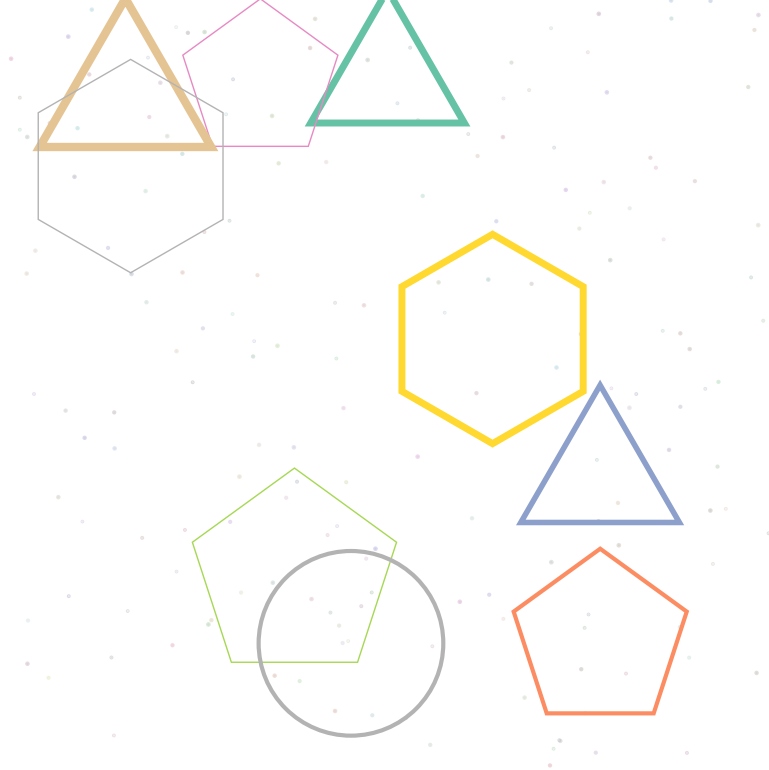[{"shape": "triangle", "thickness": 2.5, "radius": 0.58, "center": [0.503, 0.898]}, {"shape": "pentagon", "thickness": 1.5, "radius": 0.59, "center": [0.779, 0.169]}, {"shape": "triangle", "thickness": 2, "radius": 0.59, "center": [0.779, 0.381]}, {"shape": "pentagon", "thickness": 0.5, "radius": 0.53, "center": [0.338, 0.896]}, {"shape": "pentagon", "thickness": 0.5, "radius": 0.7, "center": [0.382, 0.253]}, {"shape": "hexagon", "thickness": 2.5, "radius": 0.68, "center": [0.64, 0.56]}, {"shape": "triangle", "thickness": 3, "radius": 0.64, "center": [0.163, 0.873]}, {"shape": "hexagon", "thickness": 0.5, "radius": 0.69, "center": [0.17, 0.784]}, {"shape": "circle", "thickness": 1.5, "radius": 0.6, "center": [0.456, 0.165]}]